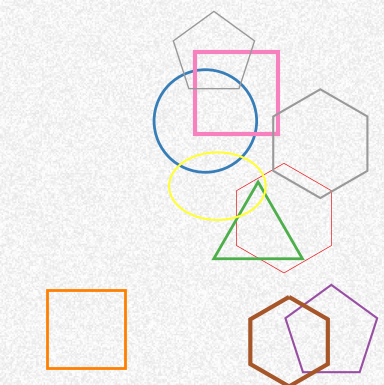[{"shape": "hexagon", "thickness": 0.5, "radius": 0.71, "center": [0.738, 0.433]}, {"shape": "circle", "thickness": 2, "radius": 0.67, "center": [0.533, 0.686]}, {"shape": "triangle", "thickness": 2, "radius": 0.66, "center": [0.67, 0.394]}, {"shape": "pentagon", "thickness": 1.5, "radius": 0.63, "center": [0.861, 0.135]}, {"shape": "square", "thickness": 2, "radius": 0.5, "center": [0.224, 0.146]}, {"shape": "oval", "thickness": 1.5, "radius": 0.63, "center": [0.565, 0.517]}, {"shape": "hexagon", "thickness": 3, "radius": 0.58, "center": [0.751, 0.112]}, {"shape": "square", "thickness": 3, "radius": 0.54, "center": [0.613, 0.759]}, {"shape": "pentagon", "thickness": 1, "radius": 0.55, "center": [0.556, 0.859]}, {"shape": "hexagon", "thickness": 1.5, "radius": 0.71, "center": [0.832, 0.627]}]